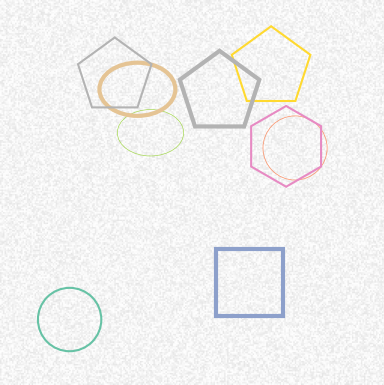[{"shape": "circle", "thickness": 1.5, "radius": 0.41, "center": [0.181, 0.17]}, {"shape": "circle", "thickness": 0.5, "radius": 0.42, "center": [0.766, 0.616]}, {"shape": "square", "thickness": 3, "radius": 0.43, "center": [0.647, 0.267]}, {"shape": "hexagon", "thickness": 1.5, "radius": 0.52, "center": [0.743, 0.62]}, {"shape": "oval", "thickness": 0.5, "radius": 0.43, "center": [0.391, 0.655]}, {"shape": "pentagon", "thickness": 1.5, "radius": 0.54, "center": [0.704, 0.825]}, {"shape": "oval", "thickness": 3, "radius": 0.49, "center": [0.357, 0.768]}, {"shape": "pentagon", "thickness": 1.5, "radius": 0.5, "center": [0.298, 0.802]}, {"shape": "pentagon", "thickness": 3, "radius": 0.54, "center": [0.57, 0.759]}]